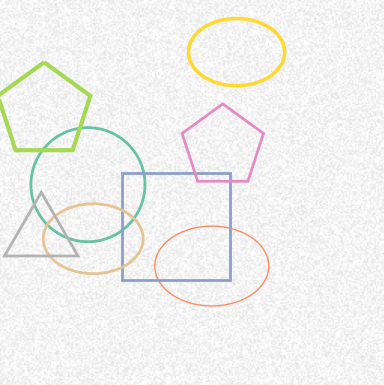[{"shape": "circle", "thickness": 2, "radius": 0.74, "center": [0.228, 0.52]}, {"shape": "oval", "thickness": 1, "radius": 0.74, "center": [0.55, 0.309]}, {"shape": "square", "thickness": 2, "radius": 0.7, "center": [0.457, 0.412]}, {"shape": "pentagon", "thickness": 2, "radius": 0.56, "center": [0.579, 0.619]}, {"shape": "pentagon", "thickness": 3, "radius": 0.63, "center": [0.115, 0.712]}, {"shape": "oval", "thickness": 2.5, "radius": 0.62, "center": [0.614, 0.865]}, {"shape": "oval", "thickness": 2, "radius": 0.65, "center": [0.242, 0.38]}, {"shape": "triangle", "thickness": 2, "radius": 0.55, "center": [0.107, 0.39]}]